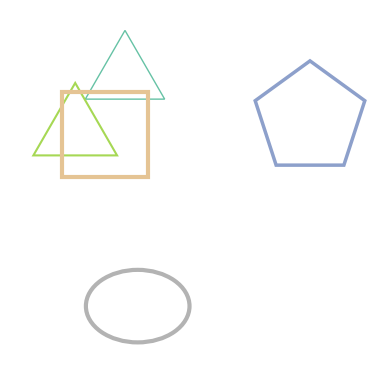[{"shape": "triangle", "thickness": 1, "radius": 0.59, "center": [0.325, 0.802]}, {"shape": "pentagon", "thickness": 2.5, "radius": 0.75, "center": [0.805, 0.692]}, {"shape": "triangle", "thickness": 1.5, "radius": 0.63, "center": [0.195, 0.659]}, {"shape": "square", "thickness": 3, "radius": 0.56, "center": [0.273, 0.651]}, {"shape": "oval", "thickness": 3, "radius": 0.67, "center": [0.358, 0.205]}]